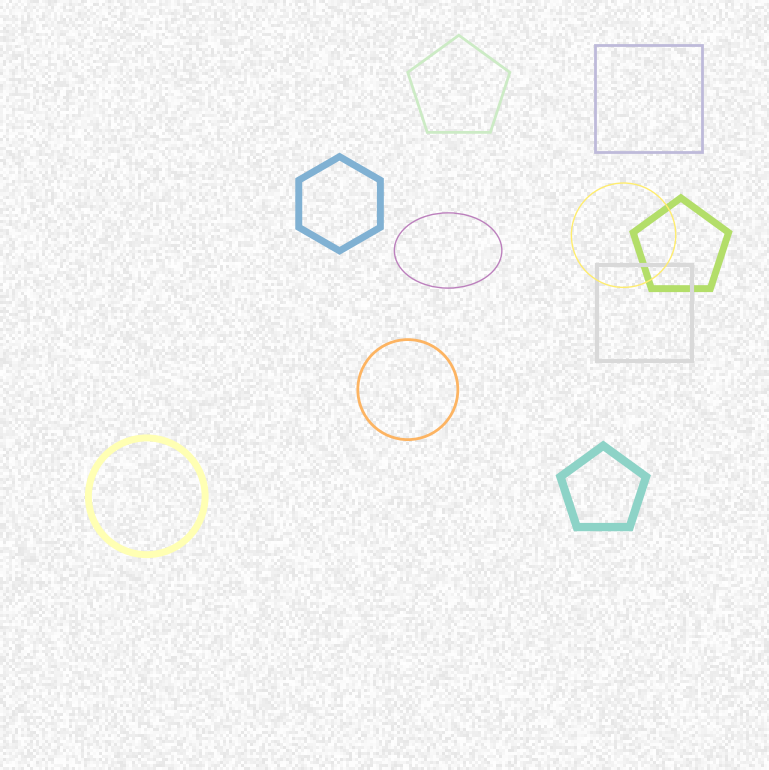[{"shape": "pentagon", "thickness": 3, "radius": 0.29, "center": [0.783, 0.363]}, {"shape": "circle", "thickness": 2.5, "radius": 0.38, "center": [0.191, 0.355]}, {"shape": "square", "thickness": 1, "radius": 0.35, "center": [0.843, 0.872]}, {"shape": "hexagon", "thickness": 2.5, "radius": 0.31, "center": [0.441, 0.735]}, {"shape": "circle", "thickness": 1, "radius": 0.32, "center": [0.53, 0.494]}, {"shape": "pentagon", "thickness": 2.5, "radius": 0.33, "center": [0.884, 0.678]}, {"shape": "square", "thickness": 1.5, "radius": 0.31, "center": [0.837, 0.593]}, {"shape": "oval", "thickness": 0.5, "radius": 0.35, "center": [0.582, 0.675]}, {"shape": "pentagon", "thickness": 1, "radius": 0.35, "center": [0.596, 0.885]}, {"shape": "circle", "thickness": 0.5, "radius": 0.34, "center": [0.81, 0.695]}]